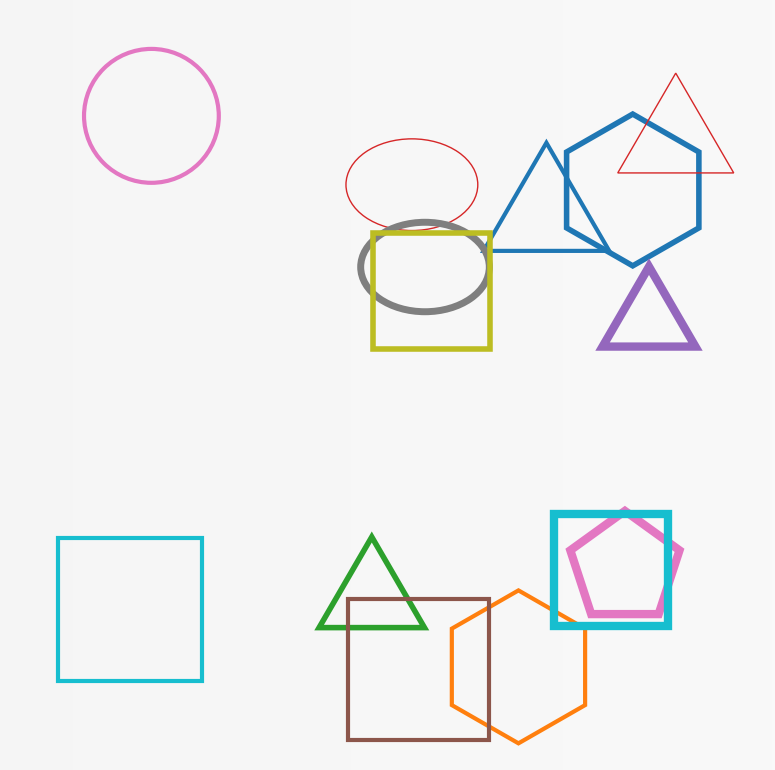[{"shape": "hexagon", "thickness": 2, "radius": 0.49, "center": [0.816, 0.753]}, {"shape": "triangle", "thickness": 1.5, "radius": 0.47, "center": [0.705, 0.721]}, {"shape": "hexagon", "thickness": 1.5, "radius": 0.5, "center": [0.669, 0.134]}, {"shape": "triangle", "thickness": 2, "radius": 0.39, "center": [0.48, 0.224]}, {"shape": "triangle", "thickness": 0.5, "radius": 0.43, "center": [0.872, 0.819]}, {"shape": "oval", "thickness": 0.5, "radius": 0.43, "center": [0.531, 0.76]}, {"shape": "triangle", "thickness": 3, "radius": 0.35, "center": [0.837, 0.584]}, {"shape": "square", "thickness": 1.5, "radius": 0.46, "center": [0.54, 0.131]}, {"shape": "pentagon", "thickness": 3, "radius": 0.37, "center": [0.806, 0.262]}, {"shape": "circle", "thickness": 1.5, "radius": 0.43, "center": [0.195, 0.85]}, {"shape": "oval", "thickness": 2.5, "radius": 0.41, "center": [0.548, 0.653]}, {"shape": "square", "thickness": 2, "radius": 0.38, "center": [0.557, 0.622]}, {"shape": "square", "thickness": 1.5, "radius": 0.46, "center": [0.167, 0.208]}, {"shape": "square", "thickness": 3, "radius": 0.37, "center": [0.788, 0.259]}]